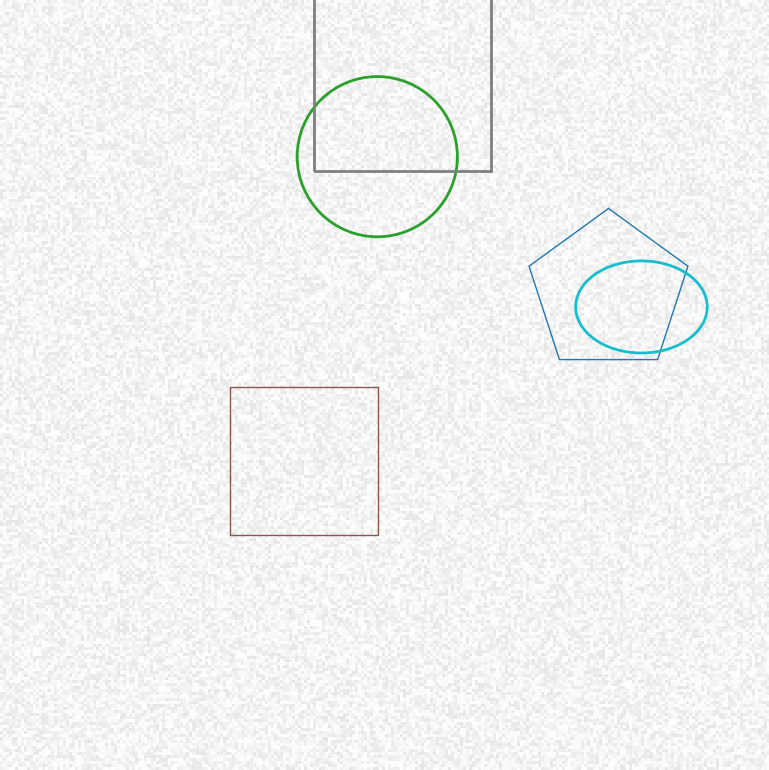[{"shape": "pentagon", "thickness": 0.5, "radius": 0.54, "center": [0.79, 0.621]}, {"shape": "circle", "thickness": 1, "radius": 0.52, "center": [0.49, 0.797]}, {"shape": "square", "thickness": 0.5, "radius": 0.48, "center": [0.395, 0.402]}, {"shape": "square", "thickness": 1, "radius": 0.57, "center": [0.523, 0.892]}, {"shape": "oval", "thickness": 1, "radius": 0.43, "center": [0.833, 0.601]}]